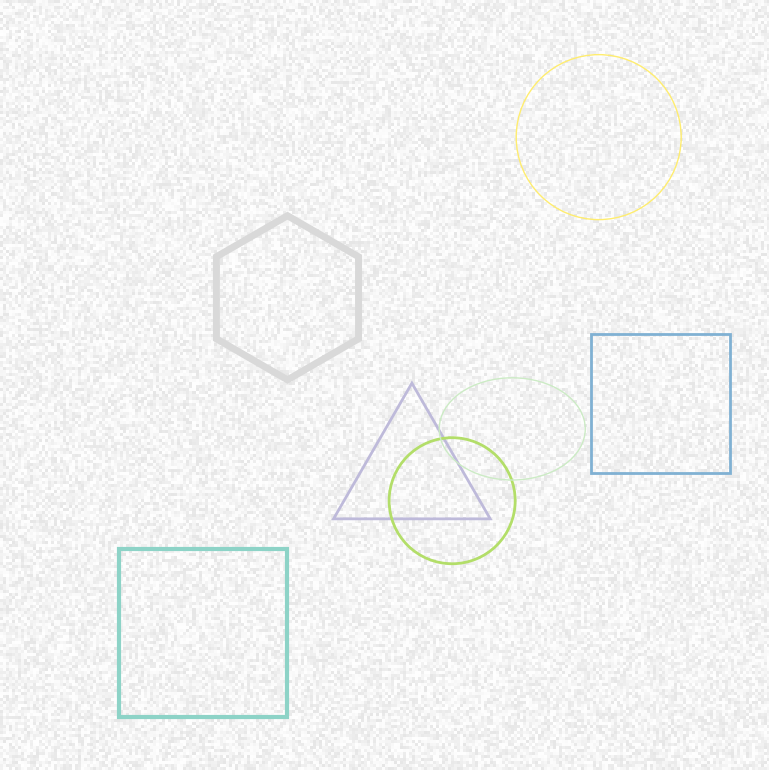[{"shape": "square", "thickness": 1.5, "radius": 0.54, "center": [0.264, 0.178]}, {"shape": "triangle", "thickness": 1, "radius": 0.59, "center": [0.535, 0.385]}, {"shape": "square", "thickness": 1, "radius": 0.45, "center": [0.858, 0.476]}, {"shape": "circle", "thickness": 1, "radius": 0.41, "center": [0.587, 0.35]}, {"shape": "hexagon", "thickness": 2.5, "radius": 0.53, "center": [0.373, 0.613]}, {"shape": "oval", "thickness": 0.5, "radius": 0.47, "center": [0.665, 0.443]}, {"shape": "circle", "thickness": 0.5, "radius": 0.54, "center": [0.778, 0.822]}]